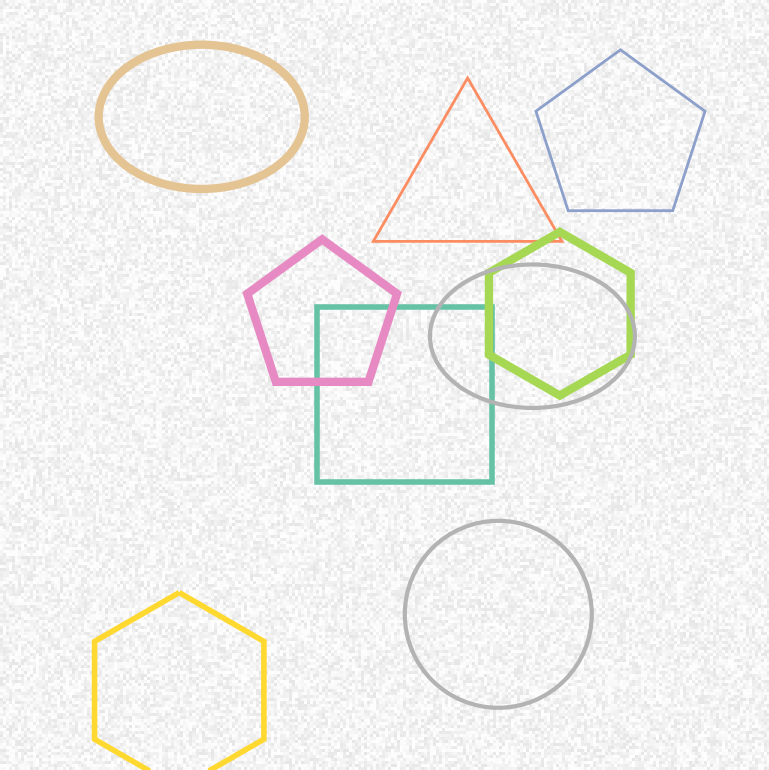[{"shape": "square", "thickness": 2, "radius": 0.57, "center": [0.526, 0.487]}, {"shape": "triangle", "thickness": 1, "radius": 0.71, "center": [0.607, 0.757]}, {"shape": "pentagon", "thickness": 1, "radius": 0.58, "center": [0.806, 0.82]}, {"shape": "pentagon", "thickness": 3, "radius": 0.51, "center": [0.418, 0.587]}, {"shape": "hexagon", "thickness": 3, "radius": 0.53, "center": [0.727, 0.593]}, {"shape": "hexagon", "thickness": 2, "radius": 0.63, "center": [0.233, 0.103]}, {"shape": "oval", "thickness": 3, "radius": 0.67, "center": [0.262, 0.848]}, {"shape": "oval", "thickness": 1.5, "radius": 0.67, "center": [0.691, 0.563]}, {"shape": "circle", "thickness": 1.5, "radius": 0.61, "center": [0.647, 0.202]}]